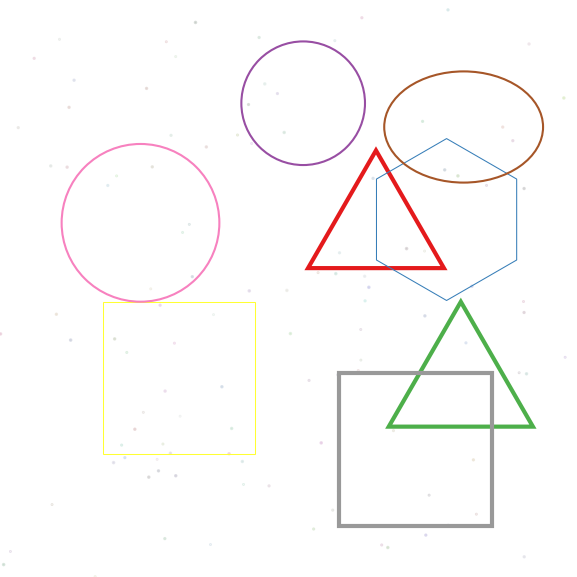[{"shape": "triangle", "thickness": 2, "radius": 0.68, "center": [0.651, 0.603]}, {"shape": "hexagon", "thickness": 0.5, "radius": 0.7, "center": [0.773, 0.619]}, {"shape": "triangle", "thickness": 2, "radius": 0.72, "center": [0.798, 0.332]}, {"shape": "circle", "thickness": 1, "radius": 0.54, "center": [0.525, 0.82]}, {"shape": "square", "thickness": 0.5, "radius": 0.66, "center": [0.31, 0.344]}, {"shape": "oval", "thickness": 1, "radius": 0.69, "center": [0.803, 0.779]}, {"shape": "circle", "thickness": 1, "radius": 0.68, "center": [0.243, 0.613]}, {"shape": "square", "thickness": 2, "radius": 0.66, "center": [0.72, 0.22]}]